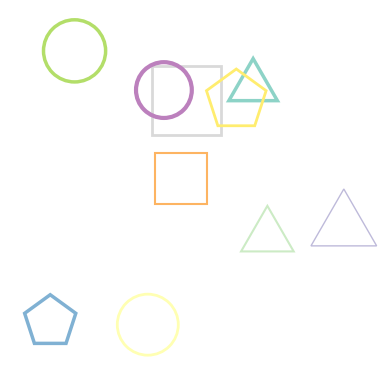[{"shape": "triangle", "thickness": 2.5, "radius": 0.36, "center": [0.657, 0.775]}, {"shape": "circle", "thickness": 2, "radius": 0.4, "center": [0.384, 0.157]}, {"shape": "triangle", "thickness": 1, "radius": 0.49, "center": [0.893, 0.411]}, {"shape": "pentagon", "thickness": 2.5, "radius": 0.35, "center": [0.13, 0.165]}, {"shape": "square", "thickness": 1.5, "radius": 0.33, "center": [0.471, 0.536]}, {"shape": "circle", "thickness": 2.5, "radius": 0.4, "center": [0.194, 0.868]}, {"shape": "square", "thickness": 2, "radius": 0.45, "center": [0.485, 0.739]}, {"shape": "circle", "thickness": 3, "radius": 0.36, "center": [0.426, 0.766]}, {"shape": "triangle", "thickness": 1.5, "radius": 0.39, "center": [0.694, 0.386]}, {"shape": "pentagon", "thickness": 2, "radius": 0.41, "center": [0.614, 0.739]}]